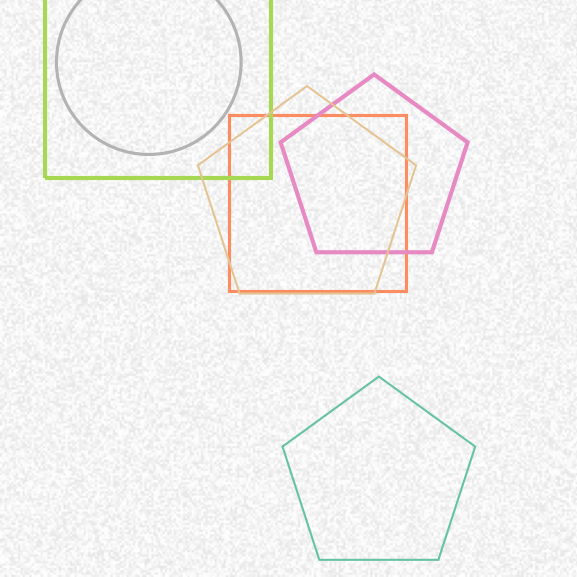[{"shape": "pentagon", "thickness": 1, "radius": 0.88, "center": [0.656, 0.172]}, {"shape": "square", "thickness": 1.5, "radius": 0.77, "center": [0.549, 0.647]}, {"shape": "pentagon", "thickness": 2, "radius": 0.85, "center": [0.648, 0.7]}, {"shape": "square", "thickness": 2, "radius": 0.98, "center": [0.273, 0.887]}, {"shape": "pentagon", "thickness": 1, "radius": 0.99, "center": [0.532, 0.652]}, {"shape": "circle", "thickness": 1.5, "radius": 0.8, "center": [0.258, 0.892]}]